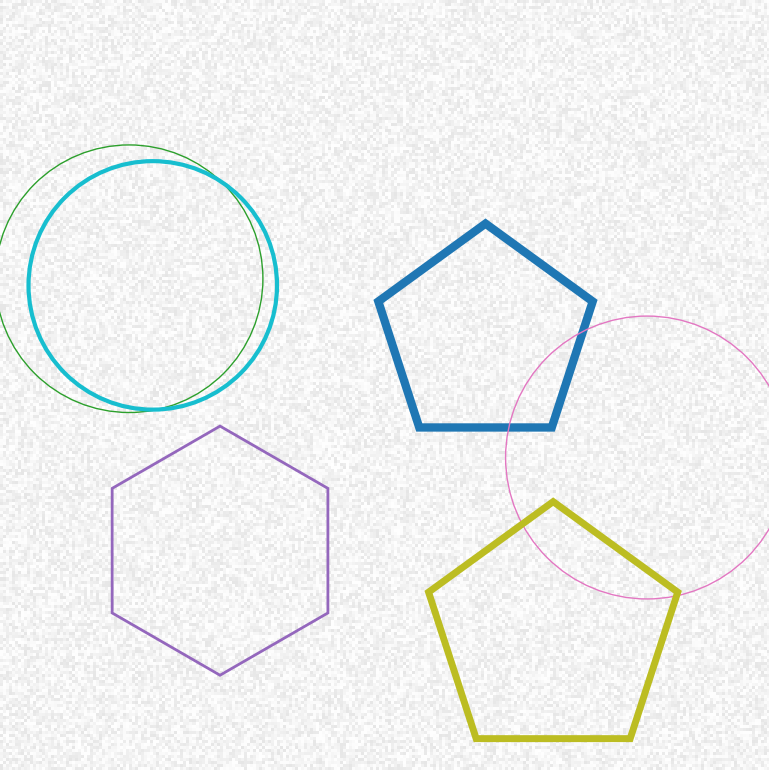[{"shape": "pentagon", "thickness": 3, "radius": 0.73, "center": [0.631, 0.563]}, {"shape": "circle", "thickness": 0.5, "radius": 0.87, "center": [0.168, 0.638]}, {"shape": "hexagon", "thickness": 1, "radius": 0.81, "center": [0.286, 0.285]}, {"shape": "circle", "thickness": 0.5, "radius": 0.92, "center": [0.84, 0.406]}, {"shape": "pentagon", "thickness": 2.5, "radius": 0.85, "center": [0.718, 0.178]}, {"shape": "circle", "thickness": 1.5, "radius": 0.81, "center": [0.198, 0.629]}]